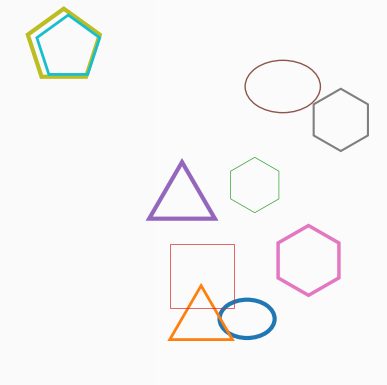[{"shape": "oval", "thickness": 3, "radius": 0.36, "center": [0.638, 0.172]}, {"shape": "triangle", "thickness": 2, "radius": 0.47, "center": [0.519, 0.165]}, {"shape": "hexagon", "thickness": 0.5, "radius": 0.36, "center": [0.657, 0.519]}, {"shape": "square", "thickness": 0.5, "radius": 0.42, "center": [0.521, 0.284]}, {"shape": "triangle", "thickness": 3, "radius": 0.49, "center": [0.47, 0.481]}, {"shape": "oval", "thickness": 1, "radius": 0.49, "center": [0.73, 0.775]}, {"shape": "hexagon", "thickness": 2.5, "radius": 0.45, "center": [0.796, 0.324]}, {"shape": "hexagon", "thickness": 1.5, "radius": 0.4, "center": [0.879, 0.689]}, {"shape": "pentagon", "thickness": 3, "radius": 0.49, "center": [0.165, 0.88]}, {"shape": "pentagon", "thickness": 2, "radius": 0.43, "center": [0.176, 0.876]}]